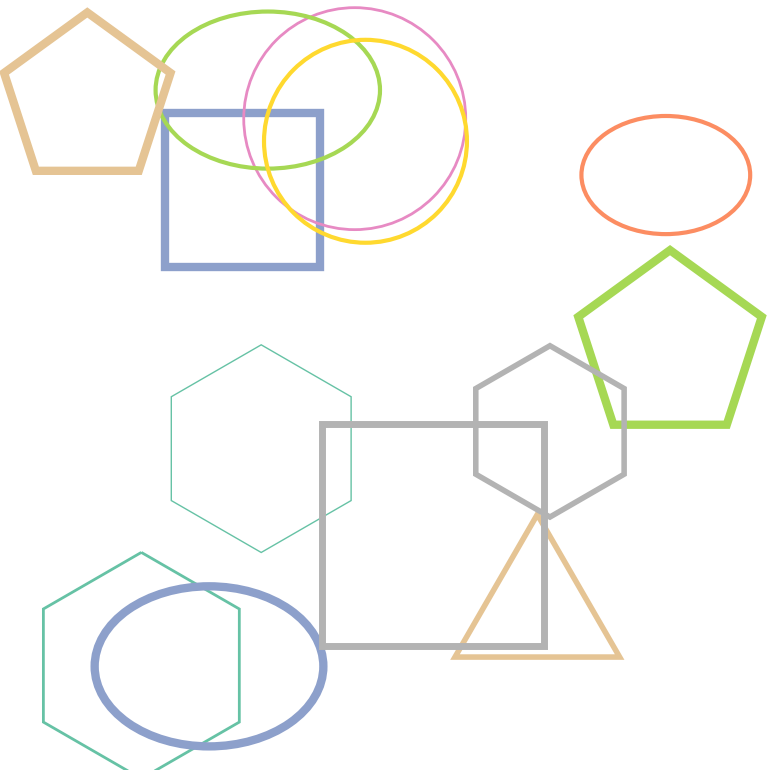[{"shape": "hexagon", "thickness": 1, "radius": 0.73, "center": [0.184, 0.136]}, {"shape": "hexagon", "thickness": 0.5, "radius": 0.67, "center": [0.339, 0.417]}, {"shape": "oval", "thickness": 1.5, "radius": 0.55, "center": [0.865, 0.773]}, {"shape": "oval", "thickness": 3, "radius": 0.74, "center": [0.271, 0.135]}, {"shape": "square", "thickness": 3, "radius": 0.5, "center": [0.315, 0.753]}, {"shape": "circle", "thickness": 1, "radius": 0.72, "center": [0.461, 0.846]}, {"shape": "oval", "thickness": 1.5, "radius": 0.73, "center": [0.348, 0.883]}, {"shape": "pentagon", "thickness": 3, "radius": 0.63, "center": [0.87, 0.55]}, {"shape": "circle", "thickness": 1.5, "radius": 0.66, "center": [0.475, 0.817]}, {"shape": "pentagon", "thickness": 3, "radius": 0.57, "center": [0.113, 0.87]}, {"shape": "triangle", "thickness": 2, "radius": 0.62, "center": [0.698, 0.208]}, {"shape": "hexagon", "thickness": 2, "radius": 0.56, "center": [0.714, 0.44]}, {"shape": "square", "thickness": 2.5, "radius": 0.72, "center": [0.562, 0.305]}]